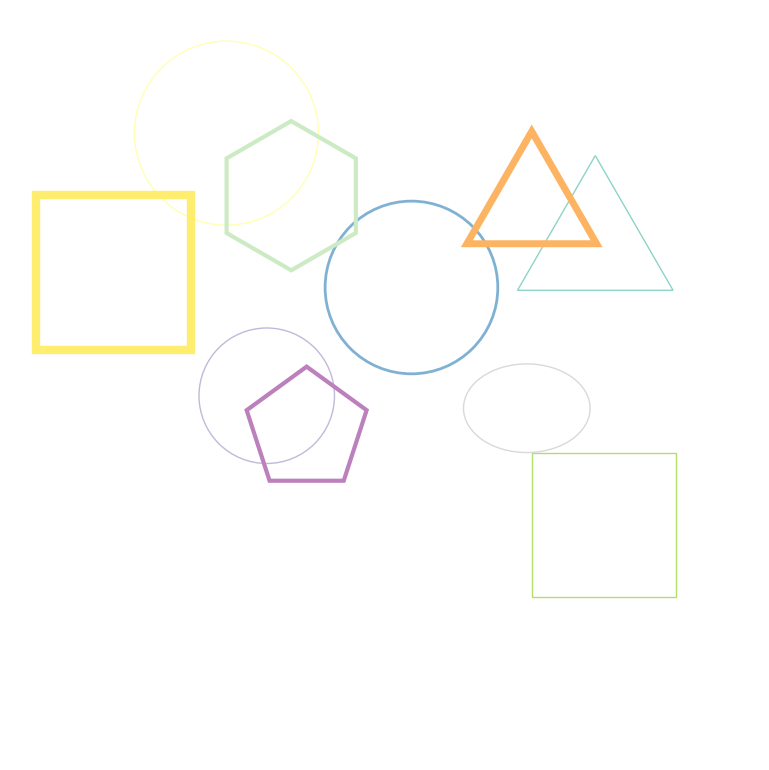[{"shape": "triangle", "thickness": 0.5, "radius": 0.58, "center": [0.773, 0.681]}, {"shape": "circle", "thickness": 0.5, "radius": 0.6, "center": [0.294, 0.827]}, {"shape": "circle", "thickness": 0.5, "radius": 0.44, "center": [0.346, 0.486]}, {"shape": "circle", "thickness": 1, "radius": 0.56, "center": [0.534, 0.627]}, {"shape": "triangle", "thickness": 2.5, "radius": 0.49, "center": [0.691, 0.732]}, {"shape": "square", "thickness": 0.5, "radius": 0.47, "center": [0.785, 0.319]}, {"shape": "oval", "thickness": 0.5, "radius": 0.41, "center": [0.684, 0.47]}, {"shape": "pentagon", "thickness": 1.5, "radius": 0.41, "center": [0.398, 0.442]}, {"shape": "hexagon", "thickness": 1.5, "radius": 0.48, "center": [0.378, 0.746]}, {"shape": "square", "thickness": 3, "radius": 0.5, "center": [0.148, 0.646]}]